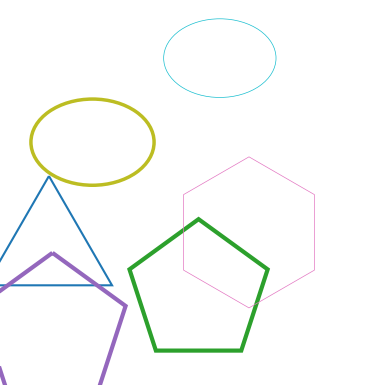[{"shape": "triangle", "thickness": 1.5, "radius": 0.95, "center": [0.127, 0.354]}, {"shape": "pentagon", "thickness": 3, "radius": 0.94, "center": [0.516, 0.242]}, {"shape": "pentagon", "thickness": 3, "radius": 1.0, "center": [0.136, 0.144]}, {"shape": "hexagon", "thickness": 0.5, "radius": 0.98, "center": [0.647, 0.396]}, {"shape": "oval", "thickness": 2.5, "radius": 0.8, "center": [0.24, 0.631]}, {"shape": "oval", "thickness": 0.5, "radius": 0.73, "center": [0.571, 0.849]}]